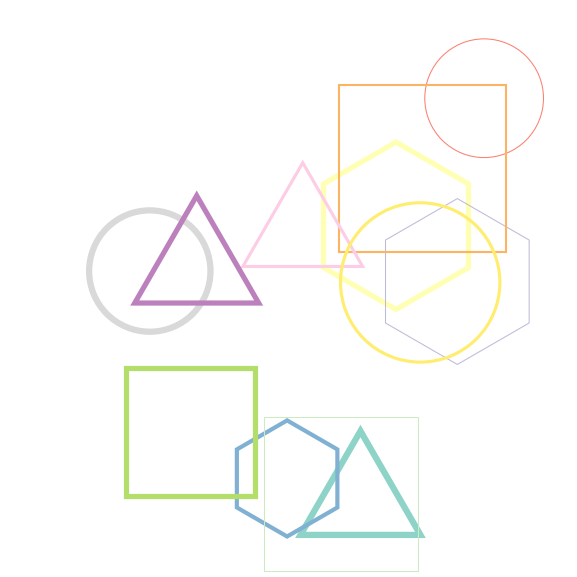[{"shape": "triangle", "thickness": 3, "radius": 0.6, "center": [0.624, 0.133]}, {"shape": "hexagon", "thickness": 2.5, "radius": 0.72, "center": [0.686, 0.608]}, {"shape": "hexagon", "thickness": 0.5, "radius": 0.72, "center": [0.792, 0.512]}, {"shape": "circle", "thickness": 0.5, "radius": 0.51, "center": [0.838, 0.829]}, {"shape": "hexagon", "thickness": 2, "radius": 0.5, "center": [0.497, 0.171]}, {"shape": "square", "thickness": 1, "radius": 0.72, "center": [0.732, 0.707]}, {"shape": "square", "thickness": 2.5, "radius": 0.55, "center": [0.33, 0.251]}, {"shape": "triangle", "thickness": 1.5, "radius": 0.6, "center": [0.524, 0.598]}, {"shape": "circle", "thickness": 3, "radius": 0.53, "center": [0.259, 0.53]}, {"shape": "triangle", "thickness": 2.5, "radius": 0.62, "center": [0.341, 0.536]}, {"shape": "square", "thickness": 0.5, "radius": 0.67, "center": [0.59, 0.144]}, {"shape": "circle", "thickness": 1.5, "radius": 0.69, "center": [0.728, 0.51]}]